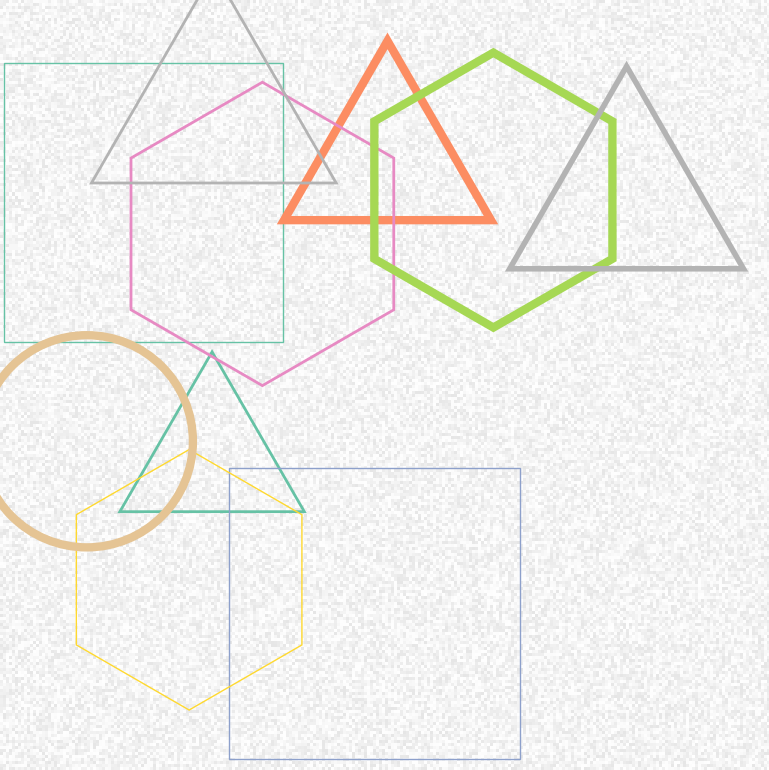[{"shape": "square", "thickness": 0.5, "radius": 0.91, "center": [0.187, 0.737]}, {"shape": "triangle", "thickness": 1, "radius": 0.69, "center": [0.275, 0.405]}, {"shape": "triangle", "thickness": 3, "radius": 0.78, "center": [0.503, 0.792]}, {"shape": "square", "thickness": 0.5, "radius": 0.95, "center": [0.486, 0.203]}, {"shape": "hexagon", "thickness": 1, "radius": 0.99, "center": [0.341, 0.696]}, {"shape": "hexagon", "thickness": 3, "radius": 0.89, "center": [0.641, 0.753]}, {"shape": "hexagon", "thickness": 0.5, "radius": 0.85, "center": [0.246, 0.247]}, {"shape": "circle", "thickness": 3, "radius": 0.69, "center": [0.113, 0.427]}, {"shape": "triangle", "thickness": 1, "radius": 0.92, "center": [0.278, 0.854]}, {"shape": "triangle", "thickness": 2, "radius": 0.88, "center": [0.814, 0.739]}]